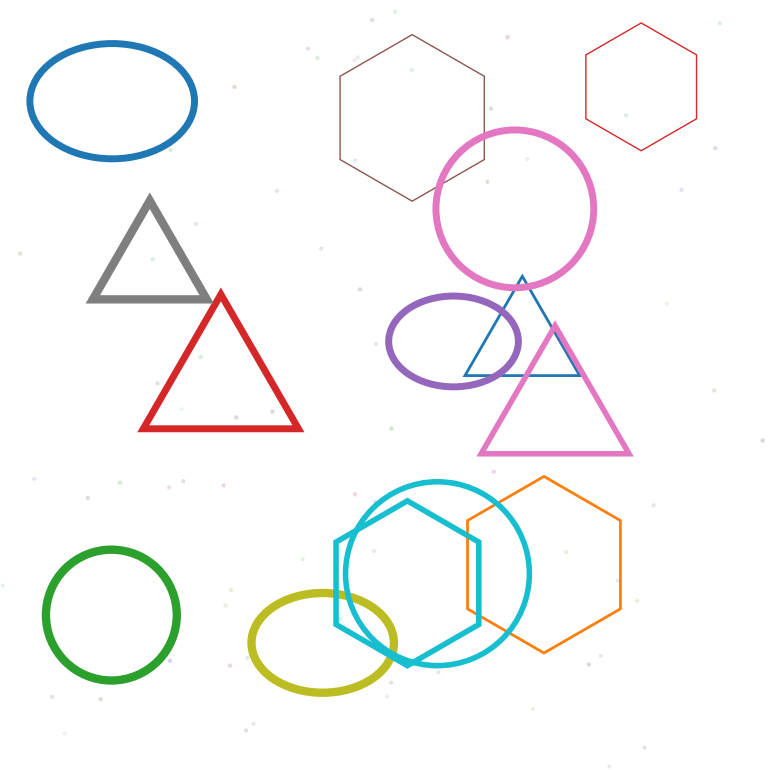[{"shape": "oval", "thickness": 2.5, "radius": 0.53, "center": [0.146, 0.869]}, {"shape": "triangle", "thickness": 1, "radius": 0.43, "center": [0.678, 0.555]}, {"shape": "hexagon", "thickness": 1, "radius": 0.57, "center": [0.706, 0.267]}, {"shape": "circle", "thickness": 3, "radius": 0.42, "center": [0.145, 0.201]}, {"shape": "triangle", "thickness": 2.5, "radius": 0.58, "center": [0.287, 0.501]}, {"shape": "hexagon", "thickness": 0.5, "radius": 0.41, "center": [0.833, 0.887]}, {"shape": "oval", "thickness": 2.5, "radius": 0.42, "center": [0.589, 0.557]}, {"shape": "hexagon", "thickness": 0.5, "radius": 0.54, "center": [0.535, 0.847]}, {"shape": "circle", "thickness": 2.5, "radius": 0.51, "center": [0.669, 0.729]}, {"shape": "triangle", "thickness": 2, "radius": 0.55, "center": [0.721, 0.466]}, {"shape": "triangle", "thickness": 3, "radius": 0.43, "center": [0.195, 0.654]}, {"shape": "oval", "thickness": 3, "radius": 0.46, "center": [0.419, 0.165]}, {"shape": "hexagon", "thickness": 2, "radius": 0.54, "center": [0.529, 0.243]}, {"shape": "circle", "thickness": 2, "radius": 0.6, "center": [0.568, 0.255]}]